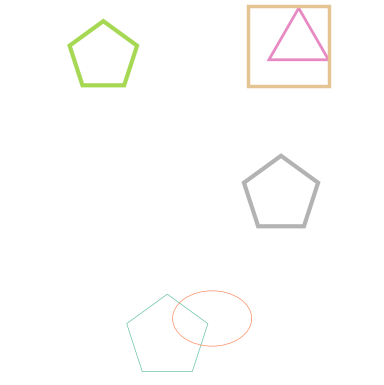[{"shape": "pentagon", "thickness": 0.5, "radius": 0.55, "center": [0.435, 0.125]}, {"shape": "oval", "thickness": 0.5, "radius": 0.51, "center": [0.551, 0.173]}, {"shape": "triangle", "thickness": 2, "radius": 0.45, "center": [0.776, 0.889]}, {"shape": "pentagon", "thickness": 3, "radius": 0.46, "center": [0.268, 0.853]}, {"shape": "square", "thickness": 2.5, "radius": 0.52, "center": [0.749, 0.881]}, {"shape": "pentagon", "thickness": 3, "radius": 0.51, "center": [0.73, 0.494]}]